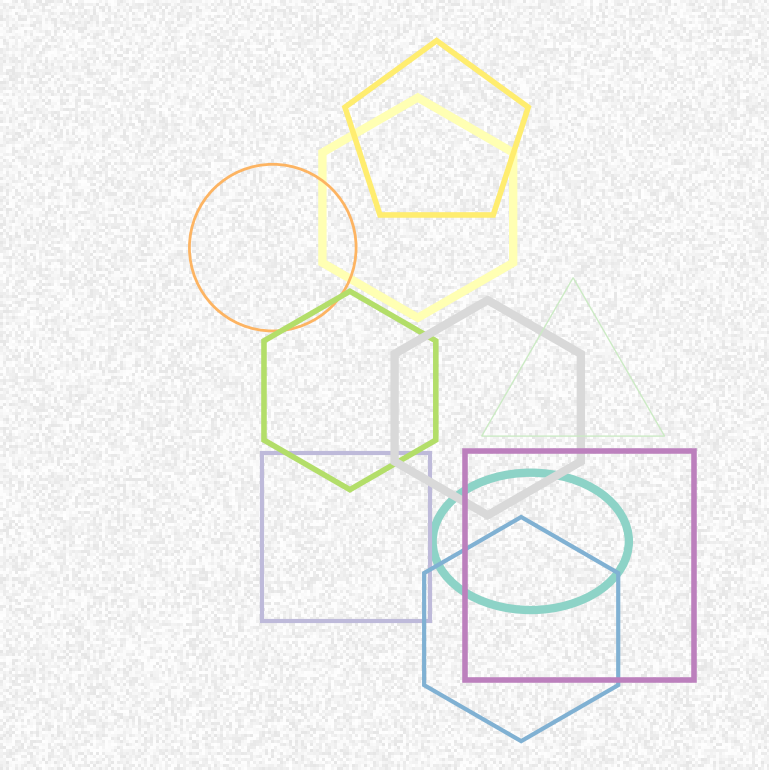[{"shape": "oval", "thickness": 3, "radius": 0.64, "center": [0.689, 0.297]}, {"shape": "hexagon", "thickness": 3, "radius": 0.72, "center": [0.543, 0.73]}, {"shape": "square", "thickness": 1.5, "radius": 0.54, "center": [0.45, 0.303]}, {"shape": "hexagon", "thickness": 1.5, "radius": 0.73, "center": [0.677, 0.183]}, {"shape": "circle", "thickness": 1, "radius": 0.54, "center": [0.354, 0.678]}, {"shape": "hexagon", "thickness": 2, "radius": 0.64, "center": [0.454, 0.493]}, {"shape": "hexagon", "thickness": 3, "radius": 0.7, "center": [0.633, 0.471]}, {"shape": "square", "thickness": 2, "radius": 0.74, "center": [0.753, 0.265]}, {"shape": "triangle", "thickness": 0.5, "radius": 0.69, "center": [0.744, 0.502]}, {"shape": "pentagon", "thickness": 2, "radius": 0.63, "center": [0.567, 0.822]}]